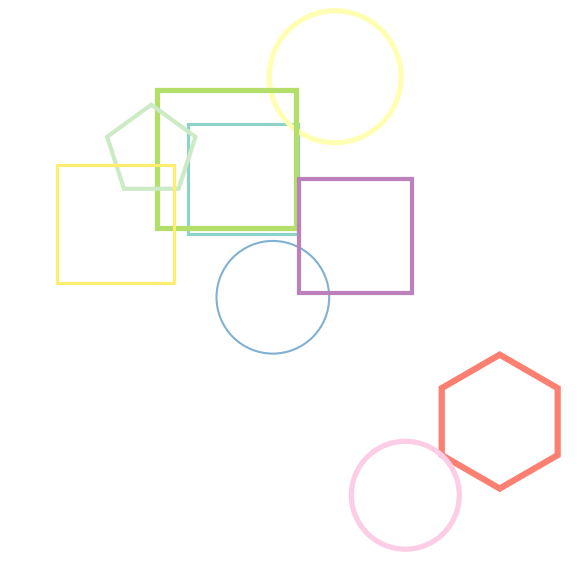[{"shape": "square", "thickness": 1.5, "radius": 0.47, "center": [0.42, 0.689]}, {"shape": "circle", "thickness": 2.5, "radius": 0.57, "center": [0.58, 0.866]}, {"shape": "hexagon", "thickness": 3, "radius": 0.58, "center": [0.865, 0.269]}, {"shape": "circle", "thickness": 1, "radius": 0.49, "center": [0.472, 0.484]}, {"shape": "square", "thickness": 2.5, "radius": 0.6, "center": [0.392, 0.723]}, {"shape": "circle", "thickness": 2.5, "radius": 0.47, "center": [0.702, 0.142]}, {"shape": "square", "thickness": 2, "radius": 0.49, "center": [0.615, 0.59]}, {"shape": "pentagon", "thickness": 2, "radius": 0.4, "center": [0.262, 0.737]}, {"shape": "square", "thickness": 1.5, "radius": 0.51, "center": [0.2, 0.612]}]